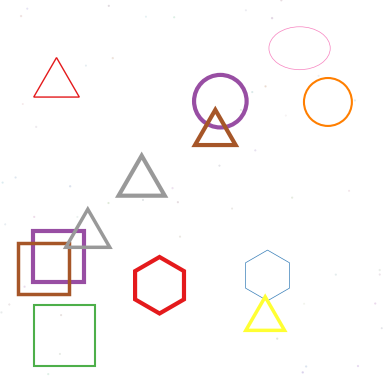[{"shape": "hexagon", "thickness": 3, "radius": 0.37, "center": [0.414, 0.259]}, {"shape": "triangle", "thickness": 1, "radius": 0.34, "center": [0.147, 0.782]}, {"shape": "hexagon", "thickness": 0.5, "radius": 0.33, "center": [0.695, 0.285]}, {"shape": "square", "thickness": 1.5, "radius": 0.4, "center": [0.167, 0.129]}, {"shape": "square", "thickness": 3, "radius": 0.33, "center": [0.151, 0.333]}, {"shape": "circle", "thickness": 3, "radius": 0.34, "center": [0.572, 0.737]}, {"shape": "circle", "thickness": 1.5, "radius": 0.31, "center": [0.852, 0.735]}, {"shape": "triangle", "thickness": 2.5, "radius": 0.29, "center": [0.689, 0.171]}, {"shape": "triangle", "thickness": 3, "radius": 0.3, "center": [0.559, 0.654]}, {"shape": "square", "thickness": 2.5, "radius": 0.34, "center": [0.113, 0.303]}, {"shape": "oval", "thickness": 0.5, "radius": 0.4, "center": [0.778, 0.875]}, {"shape": "triangle", "thickness": 2.5, "radius": 0.33, "center": [0.228, 0.391]}, {"shape": "triangle", "thickness": 3, "radius": 0.35, "center": [0.368, 0.526]}]